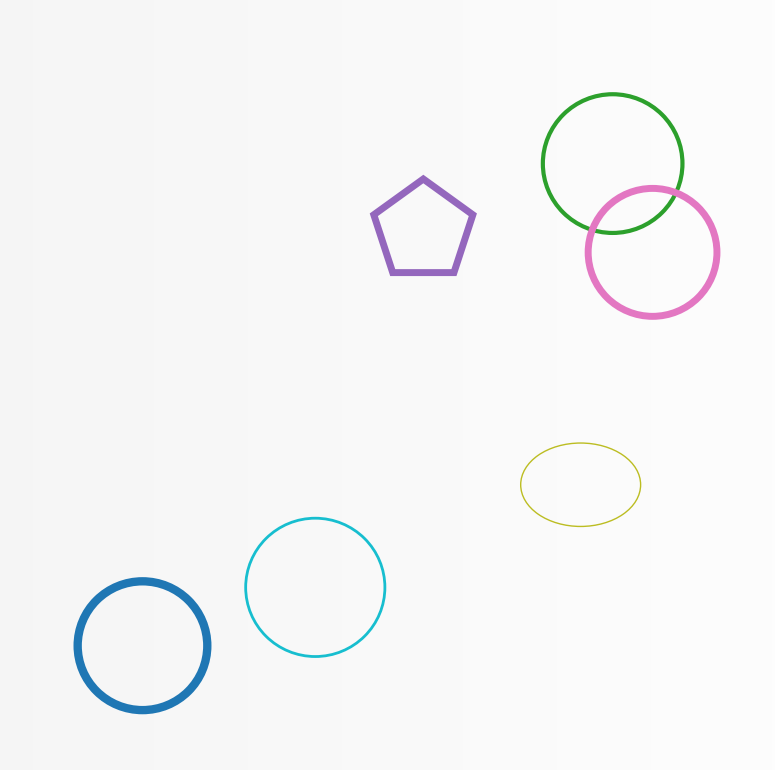[{"shape": "circle", "thickness": 3, "radius": 0.42, "center": [0.184, 0.161]}, {"shape": "circle", "thickness": 1.5, "radius": 0.45, "center": [0.791, 0.788]}, {"shape": "pentagon", "thickness": 2.5, "radius": 0.34, "center": [0.546, 0.7]}, {"shape": "circle", "thickness": 2.5, "radius": 0.42, "center": [0.842, 0.672]}, {"shape": "oval", "thickness": 0.5, "radius": 0.39, "center": [0.749, 0.37]}, {"shape": "circle", "thickness": 1, "radius": 0.45, "center": [0.407, 0.237]}]